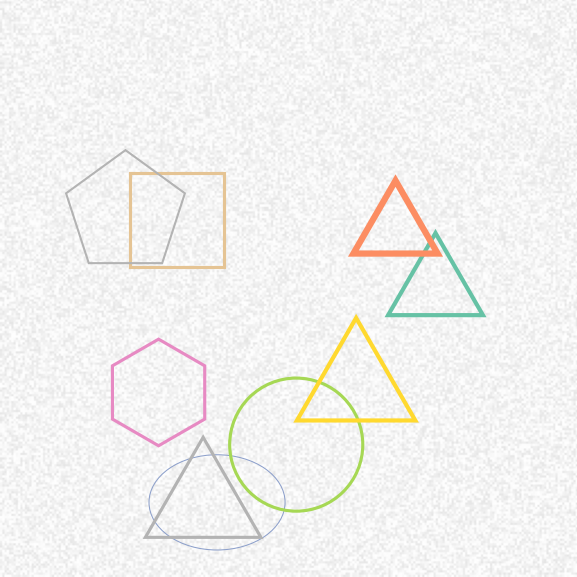[{"shape": "triangle", "thickness": 2, "radius": 0.47, "center": [0.754, 0.501]}, {"shape": "triangle", "thickness": 3, "radius": 0.42, "center": [0.685, 0.602]}, {"shape": "oval", "thickness": 0.5, "radius": 0.59, "center": [0.376, 0.129]}, {"shape": "hexagon", "thickness": 1.5, "radius": 0.46, "center": [0.275, 0.32]}, {"shape": "circle", "thickness": 1.5, "radius": 0.58, "center": [0.513, 0.229]}, {"shape": "triangle", "thickness": 2, "radius": 0.59, "center": [0.617, 0.33]}, {"shape": "square", "thickness": 1.5, "radius": 0.41, "center": [0.307, 0.619]}, {"shape": "pentagon", "thickness": 1, "radius": 0.54, "center": [0.217, 0.631]}, {"shape": "triangle", "thickness": 1.5, "radius": 0.58, "center": [0.352, 0.126]}]